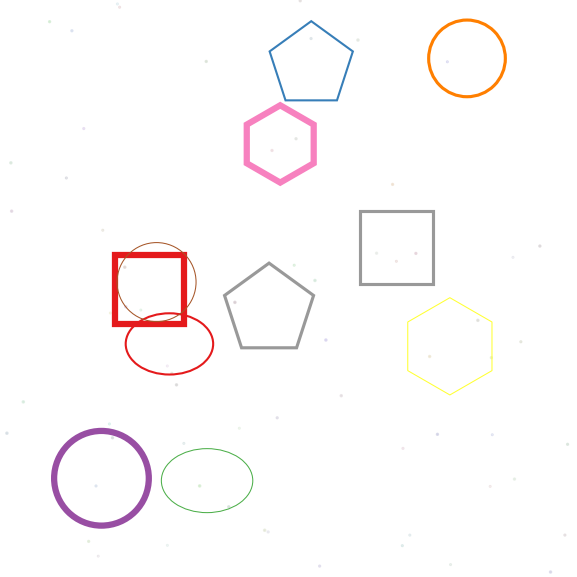[{"shape": "square", "thickness": 3, "radius": 0.3, "center": [0.258, 0.497]}, {"shape": "oval", "thickness": 1, "radius": 0.38, "center": [0.293, 0.404]}, {"shape": "pentagon", "thickness": 1, "radius": 0.38, "center": [0.539, 0.887]}, {"shape": "oval", "thickness": 0.5, "radius": 0.4, "center": [0.359, 0.167]}, {"shape": "circle", "thickness": 3, "radius": 0.41, "center": [0.176, 0.171]}, {"shape": "circle", "thickness": 1.5, "radius": 0.33, "center": [0.809, 0.898]}, {"shape": "hexagon", "thickness": 0.5, "radius": 0.42, "center": [0.779, 0.399]}, {"shape": "circle", "thickness": 0.5, "radius": 0.34, "center": [0.271, 0.511]}, {"shape": "hexagon", "thickness": 3, "radius": 0.33, "center": [0.485, 0.75]}, {"shape": "square", "thickness": 1.5, "radius": 0.32, "center": [0.686, 0.571]}, {"shape": "pentagon", "thickness": 1.5, "radius": 0.41, "center": [0.466, 0.462]}]